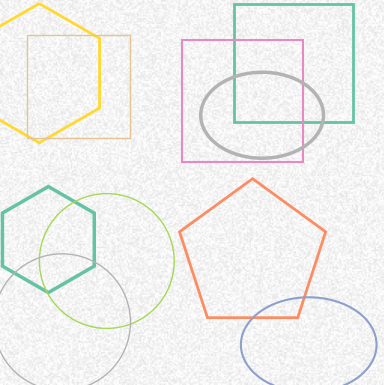[{"shape": "hexagon", "thickness": 2.5, "radius": 0.69, "center": [0.126, 0.378]}, {"shape": "square", "thickness": 2, "radius": 0.77, "center": [0.762, 0.836]}, {"shape": "pentagon", "thickness": 2, "radius": 1.0, "center": [0.656, 0.336]}, {"shape": "oval", "thickness": 1.5, "radius": 0.88, "center": [0.802, 0.104]}, {"shape": "square", "thickness": 1.5, "radius": 0.79, "center": [0.63, 0.737]}, {"shape": "circle", "thickness": 1, "radius": 0.88, "center": [0.277, 0.322]}, {"shape": "hexagon", "thickness": 2, "radius": 0.9, "center": [0.102, 0.81]}, {"shape": "square", "thickness": 1, "radius": 0.67, "center": [0.205, 0.774]}, {"shape": "oval", "thickness": 2.5, "radius": 0.8, "center": [0.681, 0.701]}, {"shape": "circle", "thickness": 1, "radius": 0.89, "center": [0.161, 0.163]}]